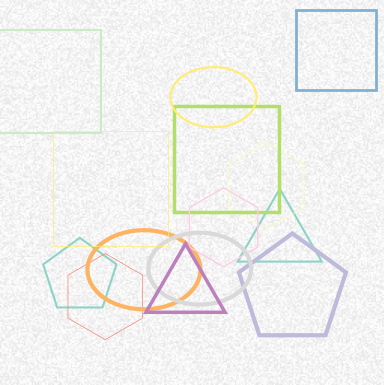[{"shape": "triangle", "thickness": 1.5, "radius": 0.63, "center": [0.727, 0.384]}, {"shape": "pentagon", "thickness": 1.5, "radius": 0.5, "center": [0.207, 0.282]}, {"shape": "hexagon", "thickness": 0.5, "radius": 0.56, "center": [0.692, 0.518]}, {"shape": "pentagon", "thickness": 3, "radius": 0.73, "center": [0.76, 0.247]}, {"shape": "hexagon", "thickness": 0.5, "radius": 0.56, "center": [0.273, 0.23]}, {"shape": "square", "thickness": 2, "radius": 0.52, "center": [0.872, 0.871]}, {"shape": "oval", "thickness": 3, "radius": 0.73, "center": [0.374, 0.299]}, {"shape": "square", "thickness": 2.5, "radius": 0.69, "center": [0.588, 0.587]}, {"shape": "hexagon", "thickness": 1, "radius": 0.51, "center": [0.581, 0.41]}, {"shape": "oval", "thickness": 3, "radius": 0.67, "center": [0.519, 0.302]}, {"shape": "triangle", "thickness": 2.5, "radius": 0.59, "center": [0.482, 0.248]}, {"shape": "square", "thickness": 1.5, "radius": 0.67, "center": [0.128, 0.789]}, {"shape": "square", "thickness": 0.5, "radius": 0.75, "center": [0.288, 0.511]}, {"shape": "oval", "thickness": 1.5, "radius": 0.56, "center": [0.554, 0.748]}]